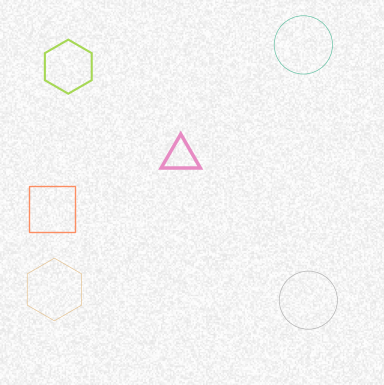[{"shape": "circle", "thickness": 0.5, "radius": 0.38, "center": [0.788, 0.883]}, {"shape": "square", "thickness": 1, "radius": 0.3, "center": [0.135, 0.456]}, {"shape": "triangle", "thickness": 2.5, "radius": 0.29, "center": [0.469, 0.593]}, {"shape": "hexagon", "thickness": 1.5, "radius": 0.35, "center": [0.177, 0.827]}, {"shape": "hexagon", "thickness": 0.5, "radius": 0.41, "center": [0.141, 0.248]}, {"shape": "circle", "thickness": 0.5, "radius": 0.38, "center": [0.801, 0.22]}]